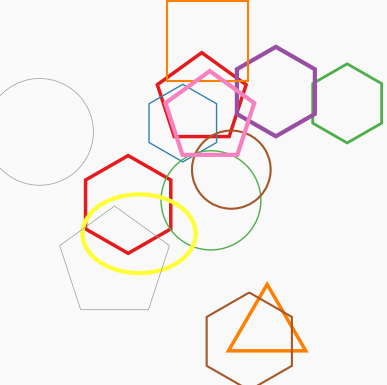[{"shape": "pentagon", "thickness": 2.5, "radius": 0.6, "center": [0.521, 0.743]}, {"shape": "hexagon", "thickness": 2.5, "radius": 0.63, "center": [0.331, 0.469]}, {"shape": "hexagon", "thickness": 1, "radius": 0.5, "center": [0.472, 0.68]}, {"shape": "circle", "thickness": 1, "radius": 0.64, "center": [0.544, 0.48]}, {"shape": "hexagon", "thickness": 2, "radius": 0.51, "center": [0.896, 0.731]}, {"shape": "hexagon", "thickness": 3, "radius": 0.58, "center": [0.712, 0.762]}, {"shape": "square", "thickness": 1.5, "radius": 0.52, "center": [0.536, 0.894]}, {"shape": "triangle", "thickness": 2.5, "radius": 0.58, "center": [0.689, 0.146]}, {"shape": "oval", "thickness": 3, "radius": 0.73, "center": [0.359, 0.393]}, {"shape": "hexagon", "thickness": 1.5, "radius": 0.63, "center": [0.643, 0.113]}, {"shape": "circle", "thickness": 1.5, "radius": 0.51, "center": [0.597, 0.559]}, {"shape": "pentagon", "thickness": 3, "radius": 0.6, "center": [0.542, 0.695]}, {"shape": "circle", "thickness": 0.5, "radius": 0.69, "center": [0.102, 0.657]}, {"shape": "pentagon", "thickness": 0.5, "radius": 0.74, "center": [0.296, 0.316]}]